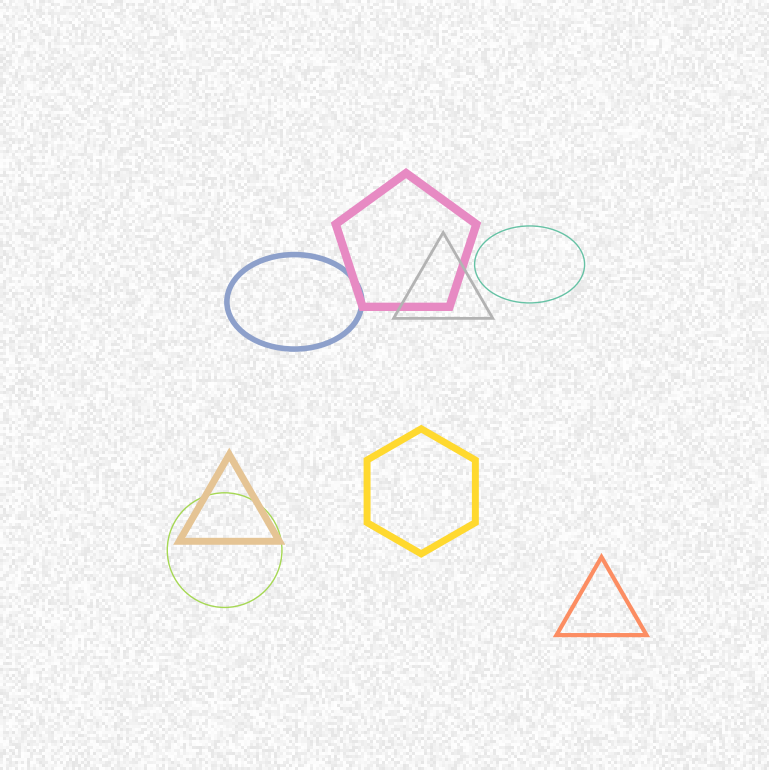[{"shape": "oval", "thickness": 0.5, "radius": 0.36, "center": [0.688, 0.657]}, {"shape": "triangle", "thickness": 1.5, "radius": 0.34, "center": [0.781, 0.209]}, {"shape": "oval", "thickness": 2, "radius": 0.44, "center": [0.382, 0.608]}, {"shape": "pentagon", "thickness": 3, "radius": 0.48, "center": [0.527, 0.679]}, {"shape": "circle", "thickness": 0.5, "radius": 0.37, "center": [0.292, 0.286]}, {"shape": "hexagon", "thickness": 2.5, "radius": 0.41, "center": [0.547, 0.362]}, {"shape": "triangle", "thickness": 2.5, "radius": 0.38, "center": [0.298, 0.335]}, {"shape": "triangle", "thickness": 1, "radius": 0.37, "center": [0.576, 0.624]}]